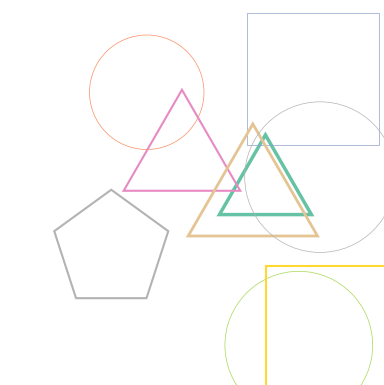[{"shape": "triangle", "thickness": 2.5, "radius": 0.69, "center": [0.689, 0.512]}, {"shape": "circle", "thickness": 0.5, "radius": 0.74, "center": [0.381, 0.76]}, {"shape": "square", "thickness": 0.5, "radius": 0.86, "center": [0.812, 0.796]}, {"shape": "triangle", "thickness": 1.5, "radius": 0.87, "center": [0.473, 0.592]}, {"shape": "circle", "thickness": 0.5, "radius": 0.96, "center": [0.776, 0.103]}, {"shape": "square", "thickness": 1.5, "radius": 0.82, "center": [0.854, 0.144]}, {"shape": "triangle", "thickness": 2, "radius": 0.97, "center": [0.657, 0.484]}, {"shape": "pentagon", "thickness": 1.5, "radius": 0.78, "center": [0.289, 0.351]}, {"shape": "circle", "thickness": 0.5, "radius": 0.98, "center": [0.831, 0.54]}]